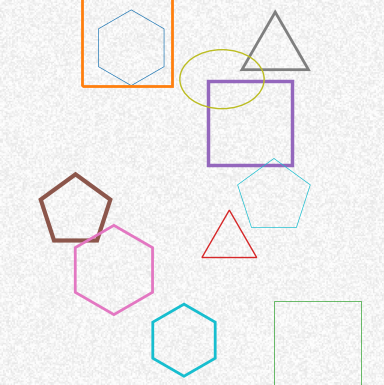[{"shape": "hexagon", "thickness": 0.5, "radius": 0.49, "center": [0.341, 0.876]}, {"shape": "square", "thickness": 2, "radius": 0.58, "center": [0.329, 0.894]}, {"shape": "square", "thickness": 0.5, "radius": 0.57, "center": [0.825, 0.104]}, {"shape": "triangle", "thickness": 1, "radius": 0.41, "center": [0.596, 0.372]}, {"shape": "square", "thickness": 2.5, "radius": 0.55, "center": [0.649, 0.681]}, {"shape": "pentagon", "thickness": 3, "radius": 0.48, "center": [0.196, 0.452]}, {"shape": "hexagon", "thickness": 2, "radius": 0.58, "center": [0.296, 0.299]}, {"shape": "triangle", "thickness": 2, "radius": 0.5, "center": [0.715, 0.869]}, {"shape": "oval", "thickness": 1, "radius": 0.55, "center": [0.577, 0.794]}, {"shape": "pentagon", "thickness": 0.5, "radius": 0.5, "center": [0.712, 0.489]}, {"shape": "hexagon", "thickness": 2, "radius": 0.47, "center": [0.478, 0.116]}]